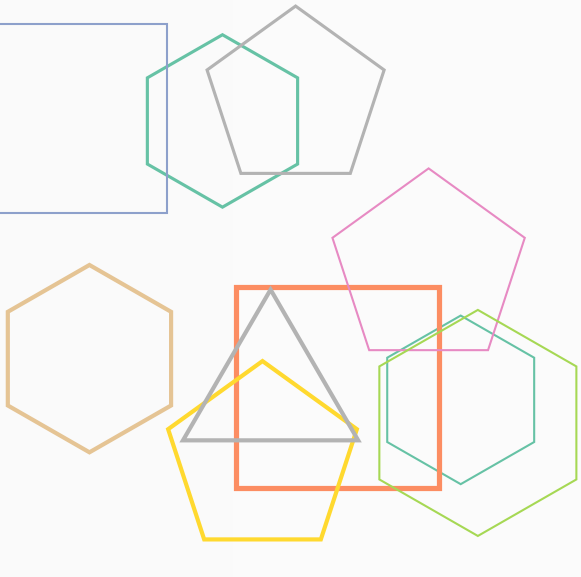[{"shape": "hexagon", "thickness": 1.5, "radius": 0.75, "center": [0.383, 0.79]}, {"shape": "hexagon", "thickness": 1, "radius": 0.73, "center": [0.793, 0.307]}, {"shape": "square", "thickness": 2.5, "radius": 0.87, "center": [0.581, 0.328]}, {"shape": "square", "thickness": 1, "radius": 0.82, "center": [0.124, 0.794]}, {"shape": "pentagon", "thickness": 1, "radius": 0.87, "center": [0.737, 0.534]}, {"shape": "hexagon", "thickness": 1, "radius": 0.98, "center": [0.822, 0.267]}, {"shape": "pentagon", "thickness": 2, "radius": 0.85, "center": [0.452, 0.203]}, {"shape": "hexagon", "thickness": 2, "radius": 0.81, "center": [0.154, 0.378]}, {"shape": "pentagon", "thickness": 1.5, "radius": 0.8, "center": [0.509, 0.828]}, {"shape": "triangle", "thickness": 2, "radius": 0.87, "center": [0.466, 0.324]}]